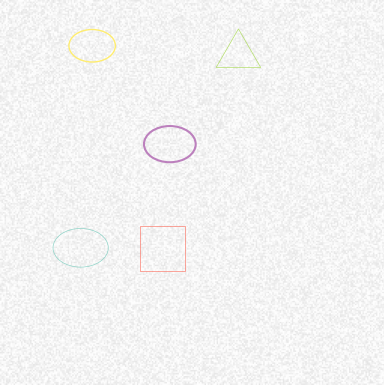[{"shape": "oval", "thickness": 0.5, "radius": 0.36, "center": [0.21, 0.356]}, {"shape": "square", "thickness": 0.5, "radius": 0.29, "center": [0.422, 0.354]}, {"shape": "triangle", "thickness": 0.5, "radius": 0.33, "center": [0.619, 0.858]}, {"shape": "oval", "thickness": 1.5, "radius": 0.34, "center": [0.441, 0.626]}, {"shape": "oval", "thickness": 1, "radius": 0.3, "center": [0.239, 0.881]}]